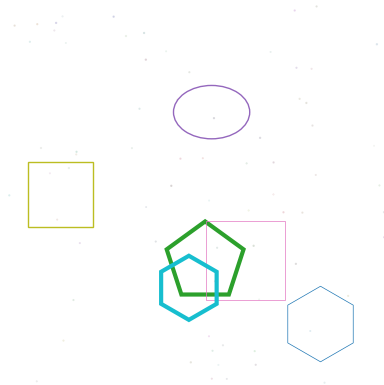[{"shape": "hexagon", "thickness": 0.5, "radius": 0.49, "center": [0.832, 0.158]}, {"shape": "pentagon", "thickness": 3, "radius": 0.52, "center": [0.533, 0.32]}, {"shape": "oval", "thickness": 1, "radius": 0.5, "center": [0.55, 0.709]}, {"shape": "square", "thickness": 0.5, "radius": 0.51, "center": [0.639, 0.323]}, {"shape": "square", "thickness": 1, "radius": 0.42, "center": [0.156, 0.495]}, {"shape": "hexagon", "thickness": 3, "radius": 0.42, "center": [0.491, 0.252]}]